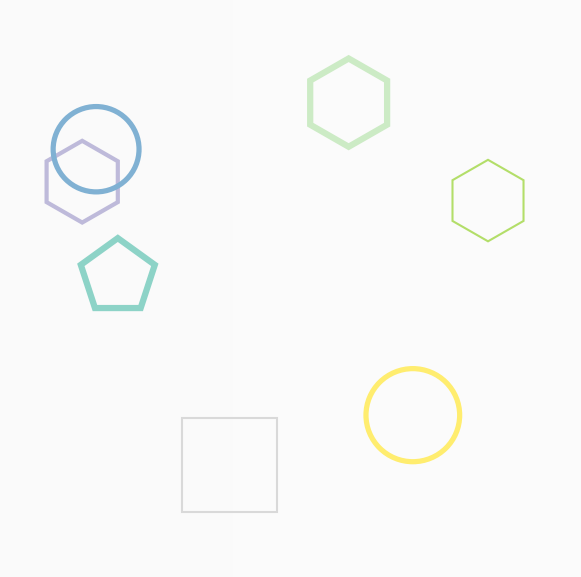[{"shape": "pentagon", "thickness": 3, "radius": 0.33, "center": [0.203, 0.52]}, {"shape": "hexagon", "thickness": 2, "radius": 0.35, "center": [0.141, 0.685]}, {"shape": "circle", "thickness": 2.5, "radius": 0.37, "center": [0.165, 0.741]}, {"shape": "hexagon", "thickness": 1, "radius": 0.35, "center": [0.84, 0.652]}, {"shape": "square", "thickness": 1, "radius": 0.41, "center": [0.394, 0.194]}, {"shape": "hexagon", "thickness": 3, "radius": 0.38, "center": [0.6, 0.821]}, {"shape": "circle", "thickness": 2.5, "radius": 0.4, "center": [0.71, 0.28]}]